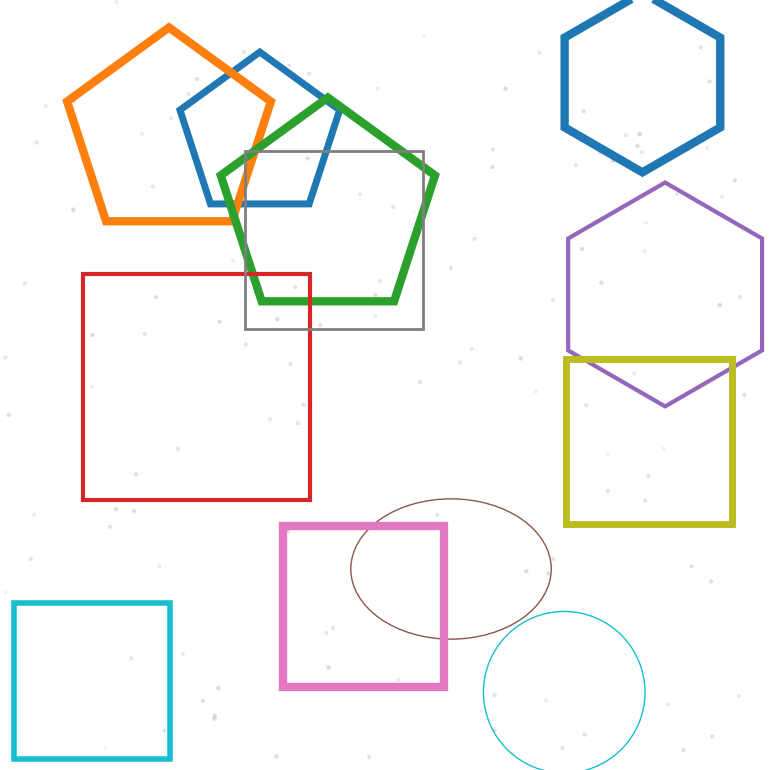[{"shape": "pentagon", "thickness": 2.5, "radius": 0.55, "center": [0.337, 0.823]}, {"shape": "hexagon", "thickness": 3, "radius": 0.58, "center": [0.834, 0.893]}, {"shape": "pentagon", "thickness": 3, "radius": 0.7, "center": [0.219, 0.825]}, {"shape": "pentagon", "thickness": 3, "radius": 0.73, "center": [0.426, 0.727]}, {"shape": "square", "thickness": 1.5, "radius": 0.74, "center": [0.256, 0.498]}, {"shape": "hexagon", "thickness": 1.5, "radius": 0.73, "center": [0.864, 0.618]}, {"shape": "oval", "thickness": 0.5, "radius": 0.65, "center": [0.586, 0.261]}, {"shape": "square", "thickness": 3, "radius": 0.52, "center": [0.472, 0.212]}, {"shape": "square", "thickness": 1, "radius": 0.58, "center": [0.434, 0.688]}, {"shape": "square", "thickness": 2.5, "radius": 0.54, "center": [0.843, 0.427]}, {"shape": "square", "thickness": 2, "radius": 0.51, "center": [0.12, 0.115]}, {"shape": "circle", "thickness": 0.5, "radius": 0.52, "center": [0.733, 0.101]}]